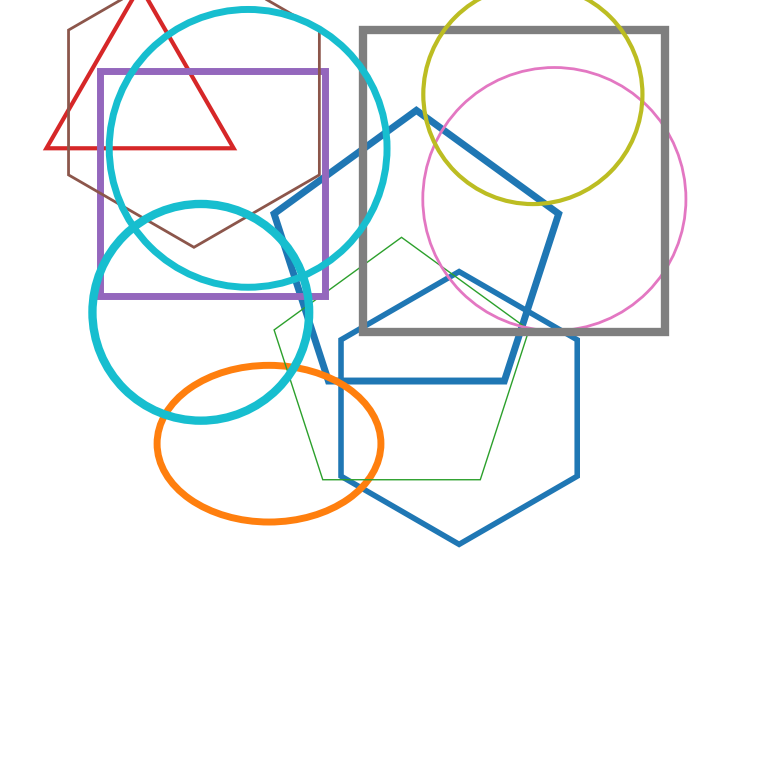[{"shape": "pentagon", "thickness": 2.5, "radius": 0.97, "center": [0.541, 0.662]}, {"shape": "hexagon", "thickness": 2, "radius": 0.89, "center": [0.596, 0.47]}, {"shape": "oval", "thickness": 2.5, "radius": 0.73, "center": [0.349, 0.424]}, {"shape": "pentagon", "thickness": 0.5, "radius": 0.87, "center": [0.521, 0.518]}, {"shape": "triangle", "thickness": 1.5, "radius": 0.7, "center": [0.182, 0.878]}, {"shape": "square", "thickness": 2.5, "radius": 0.73, "center": [0.276, 0.762]}, {"shape": "hexagon", "thickness": 1, "radius": 0.94, "center": [0.252, 0.867]}, {"shape": "circle", "thickness": 1, "radius": 0.85, "center": [0.72, 0.741]}, {"shape": "square", "thickness": 3, "radius": 0.98, "center": [0.667, 0.765]}, {"shape": "circle", "thickness": 1.5, "radius": 0.71, "center": [0.692, 0.877]}, {"shape": "circle", "thickness": 3, "radius": 0.7, "center": [0.261, 0.594]}, {"shape": "circle", "thickness": 2.5, "radius": 0.9, "center": [0.322, 0.807]}]